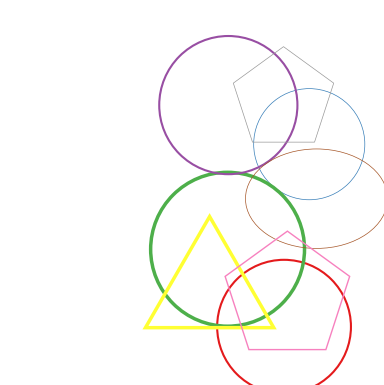[{"shape": "circle", "thickness": 1.5, "radius": 0.87, "center": [0.738, 0.151]}, {"shape": "circle", "thickness": 0.5, "radius": 0.72, "center": [0.803, 0.625]}, {"shape": "circle", "thickness": 2.5, "radius": 1.0, "center": [0.591, 0.353]}, {"shape": "circle", "thickness": 1.5, "radius": 0.9, "center": [0.593, 0.727]}, {"shape": "triangle", "thickness": 2.5, "radius": 0.96, "center": [0.544, 0.245]}, {"shape": "oval", "thickness": 0.5, "radius": 0.92, "center": [0.822, 0.484]}, {"shape": "pentagon", "thickness": 1, "radius": 0.85, "center": [0.746, 0.23]}, {"shape": "pentagon", "thickness": 0.5, "radius": 0.69, "center": [0.736, 0.742]}]